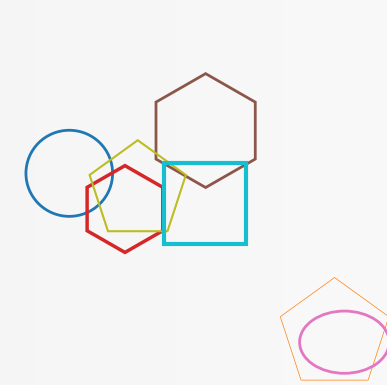[{"shape": "circle", "thickness": 2, "radius": 0.56, "center": [0.179, 0.55]}, {"shape": "pentagon", "thickness": 0.5, "radius": 0.74, "center": [0.863, 0.132]}, {"shape": "hexagon", "thickness": 2.5, "radius": 0.56, "center": [0.322, 0.457]}, {"shape": "hexagon", "thickness": 2, "radius": 0.74, "center": [0.531, 0.661]}, {"shape": "oval", "thickness": 2, "radius": 0.58, "center": [0.889, 0.111]}, {"shape": "pentagon", "thickness": 1.5, "radius": 0.65, "center": [0.355, 0.505]}, {"shape": "square", "thickness": 3, "radius": 0.53, "center": [0.529, 0.471]}]